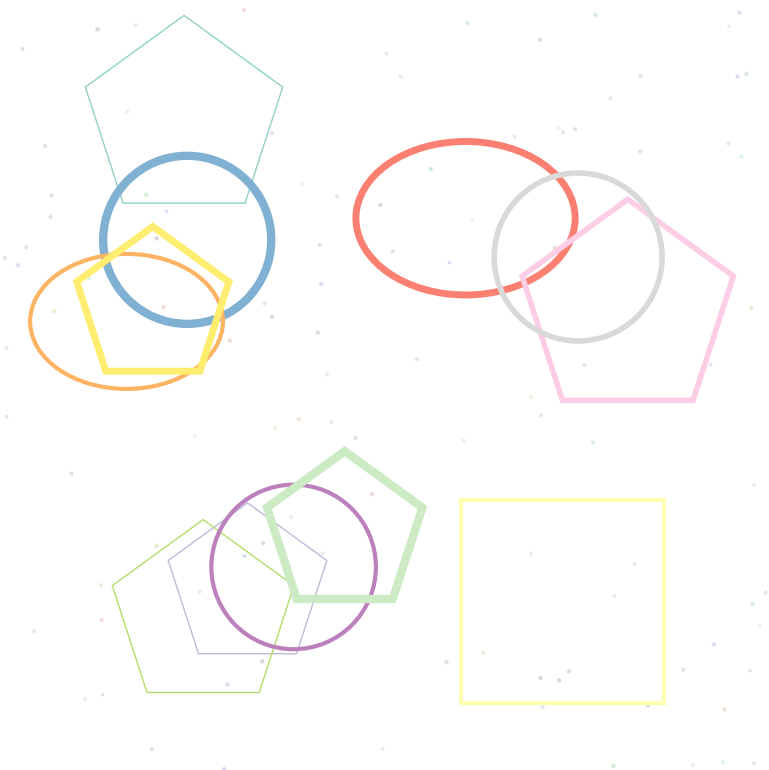[{"shape": "pentagon", "thickness": 0.5, "radius": 0.67, "center": [0.239, 0.845]}, {"shape": "square", "thickness": 1.5, "radius": 0.66, "center": [0.731, 0.219]}, {"shape": "pentagon", "thickness": 0.5, "radius": 0.54, "center": [0.321, 0.239]}, {"shape": "oval", "thickness": 2.5, "radius": 0.71, "center": [0.605, 0.717]}, {"shape": "circle", "thickness": 3, "radius": 0.55, "center": [0.243, 0.689]}, {"shape": "oval", "thickness": 1.5, "radius": 0.63, "center": [0.164, 0.583]}, {"shape": "pentagon", "thickness": 0.5, "radius": 0.62, "center": [0.264, 0.201]}, {"shape": "pentagon", "thickness": 2, "radius": 0.72, "center": [0.815, 0.597]}, {"shape": "circle", "thickness": 2, "radius": 0.55, "center": [0.751, 0.666]}, {"shape": "circle", "thickness": 1.5, "radius": 0.53, "center": [0.381, 0.264]}, {"shape": "pentagon", "thickness": 3, "radius": 0.53, "center": [0.448, 0.308]}, {"shape": "pentagon", "thickness": 2.5, "radius": 0.52, "center": [0.198, 0.602]}]